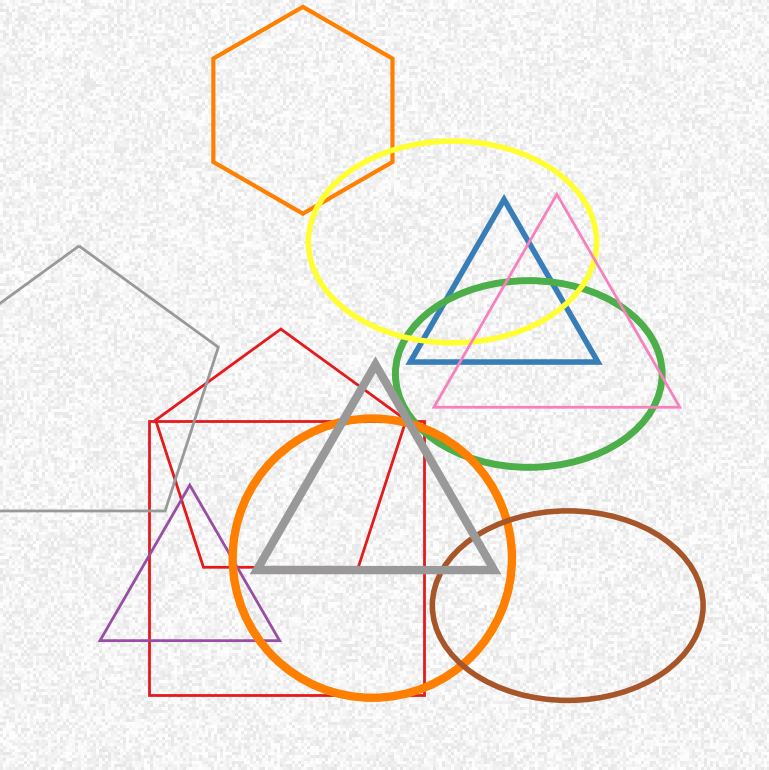[{"shape": "pentagon", "thickness": 1, "radius": 0.86, "center": [0.365, 0.402]}, {"shape": "square", "thickness": 1, "radius": 0.89, "center": [0.372, 0.276]}, {"shape": "triangle", "thickness": 2, "radius": 0.7, "center": [0.655, 0.6]}, {"shape": "oval", "thickness": 2.5, "radius": 0.87, "center": [0.687, 0.514]}, {"shape": "triangle", "thickness": 1, "radius": 0.67, "center": [0.246, 0.235]}, {"shape": "hexagon", "thickness": 1.5, "radius": 0.67, "center": [0.393, 0.857]}, {"shape": "circle", "thickness": 3, "radius": 0.91, "center": [0.483, 0.275]}, {"shape": "oval", "thickness": 2, "radius": 0.94, "center": [0.588, 0.686]}, {"shape": "oval", "thickness": 2, "radius": 0.88, "center": [0.737, 0.213]}, {"shape": "triangle", "thickness": 1, "radius": 0.92, "center": [0.723, 0.563]}, {"shape": "triangle", "thickness": 3, "radius": 0.89, "center": [0.488, 0.349]}, {"shape": "pentagon", "thickness": 1, "radius": 0.95, "center": [0.103, 0.49]}]